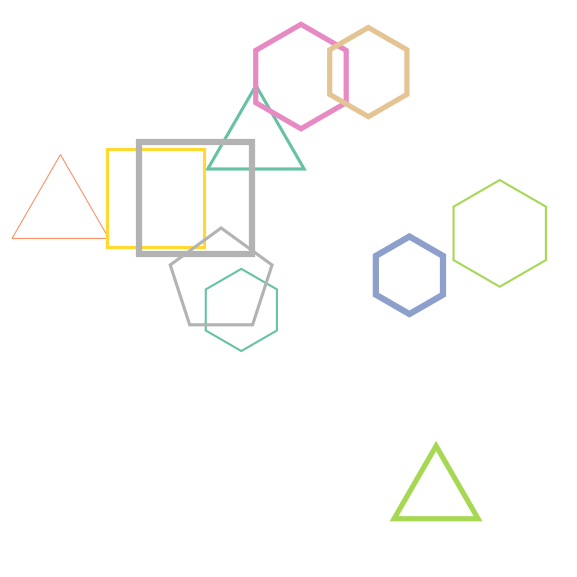[{"shape": "hexagon", "thickness": 1, "radius": 0.36, "center": [0.418, 0.462]}, {"shape": "triangle", "thickness": 1.5, "radius": 0.48, "center": [0.443, 0.755]}, {"shape": "triangle", "thickness": 0.5, "radius": 0.48, "center": [0.105, 0.635]}, {"shape": "hexagon", "thickness": 3, "radius": 0.34, "center": [0.709, 0.522]}, {"shape": "hexagon", "thickness": 2.5, "radius": 0.45, "center": [0.521, 0.867]}, {"shape": "hexagon", "thickness": 1, "radius": 0.46, "center": [0.865, 0.595]}, {"shape": "triangle", "thickness": 2.5, "radius": 0.42, "center": [0.755, 0.143]}, {"shape": "square", "thickness": 1.5, "radius": 0.42, "center": [0.269, 0.656]}, {"shape": "hexagon", "thickness": 2.5, "radius": 0.39, "center": [0.638, 0.874]}, {"shape": "pentagon", "thickness": 1.5, "radius": 0.46, "center": [0.383, 0.512]}, {"shape": "square", "thickness": 3, "radius": 0.49, "center": [0.339, 0.656]}]